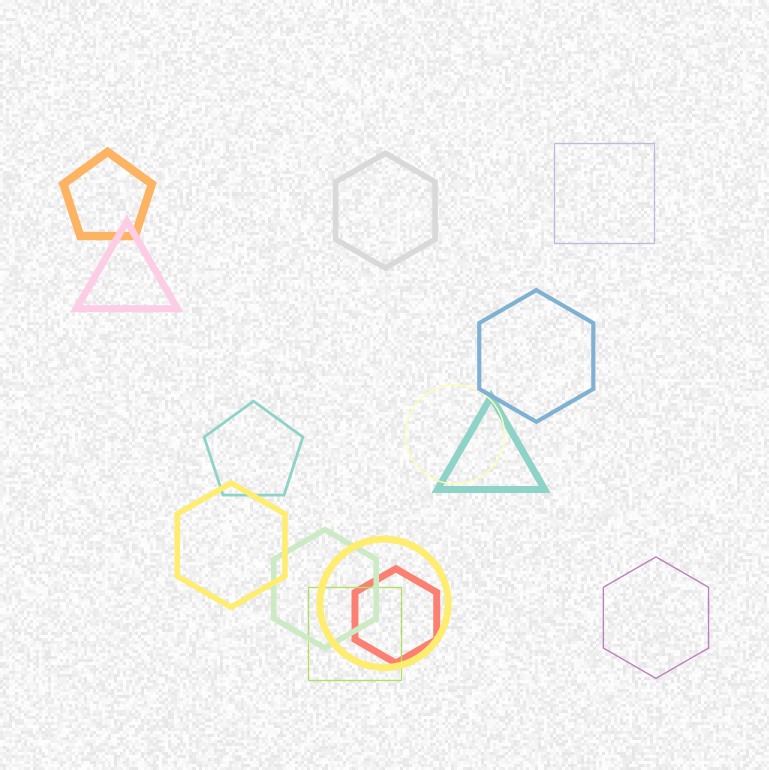[{"shape": "triangle", "thickness": 2.5, "radius": 0.4, "center": [0.638, 0.405]}, {"shape": "pentagon", "thickness": 1, "radius": 0.34, "center": [0.329, 0.412]}, {"shape": "circle", "thickness": 0.5, "radius": 0.32, "center": [0.591, 0.436]}, {"shape": "square", "thickness": 0.5, "radius": 0.33, "center": [0.785, 0.75]}, {"shape": "hexagon", "thickness": 2.5, "radius": 0.31, "center": [0.514, 0.2]}, {"shape": "hexagon", "thickness": 1.5, "radius": 0.43, "center": [0.696, 0.538]}, {"shape": "pentagon", "thickness": 3, "radius": 0.3, "center": [0.14, 0.742]}, {"shape": "square", "thickness": 0.5, "radius": 0.3, "center": [0.46, 0.177]}, {"shape": "triangle", "thickness": 2.5, "radius": 0.38, "center": [0.165, 0.637]}, {"shape": "hexagon", "thickness": 2, "radius": 0.37, "center": [0.5, 0.726]}, {"shape": "hexagon", "thickness": 0.5, "radius": 0.39, "center": [0.852, 0.198]}, {"shape": "hexagon", "thickness": 2, "radius": 0.38, "center": [0.422, 0.235]}, {"shape": "circle", "thickness": 2.5, "radius": 0.42, "center": [0.499, 0.216]}, {"shape": "hexagon", "thickness": 2, "radius": 0.4, "center": [0.3, 0.292]}]